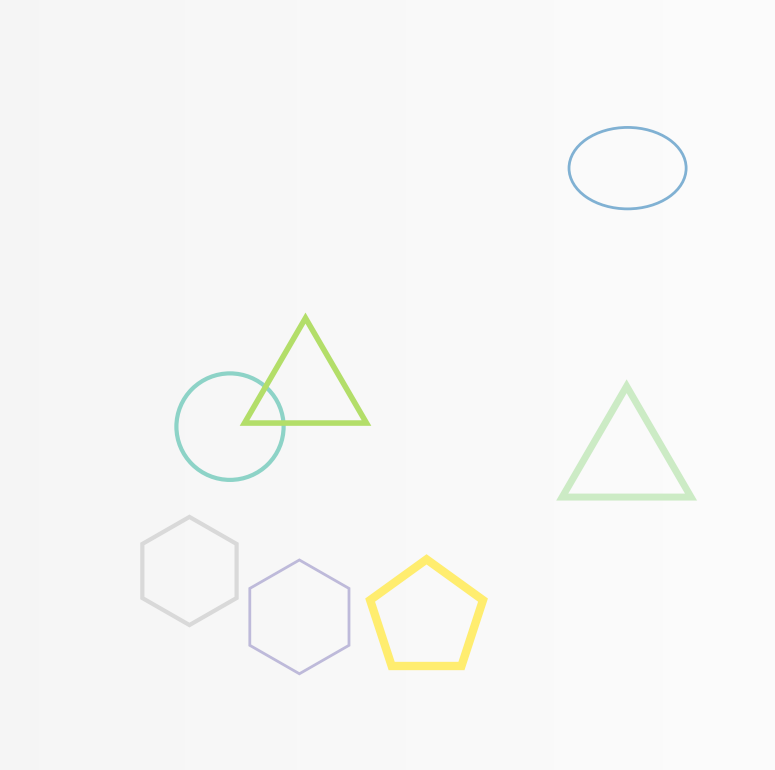[{"shape": "circle", "thickness": 1.5, "radius": 0.35, "center": [0.297, 0.446]}, {"shape": "hexagon", "thickness": 1, "radius": 0.37, "center": [0.386, 0.199]}, {"shape": "oval", "thickness": 1, "radius": 0.38, "center": [0.81, 0.782]}, {"shape": "triangle", "thickness": 2, "radius": 0.45, "center": [0.394, 0.496]}, {"shape": "hexagon", "thickness": 1.5, "radius": 0.35, "center": [0.244, 0.258]}, {"shape": "triangle", "thickness": 2.5, "radius": 0.48, "center": [0.809, 0.402]}, {"shape": "pentagon", "thickness": 3, "radius": 0.38, "center": [0.55, 0.197]}]